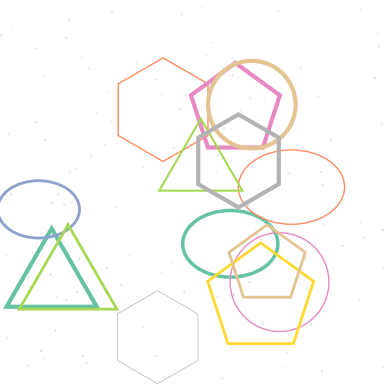[{"shape": "triangle", "thickness": 3, "radius": 0.68, "center": [0.134, 0.271]}, {"shape": "oval", "thickness": 2.5, "radius": 0.62, "center": [0.598, 0.367]}, {"shape": "hexagon", "thickness": 1, "radius": 0.67, "center": [0.424, 0.715]}, {"shape": "oval", "thickness": 1, "radius": 0.69, "center": [0.757, 0.514]}, {"shape": "oval", "thickness": 2, "radius": 0.53, "center": [0.1, 0.456]}, {"shape": "circle", "thickness": 1, "radius": 0.64, "center": [0.726, 0.267]}, {"shape": "pentagon", "thickness": 3, "radius": 0.61, "center": [0.611, 0.715]}, {"shape": "triangle", "thickness": 1.5, "radius": 0.62, "center": [0.522, 0.567]}, {"shape": "triangle", "thickness": 2, "radius": 0.73, "center": [0.177, 0.27]}, {"shape": "pentagon", "thickness": 2, "radius": 0.72, "center": [0.677, 0.225]}, {"shape": "pentagon", "thickness": 2, "radius": 0.52, "center": [0.694, 0.312]}, {"shape": "circle", "thickness": 3, "radius": 0.57, "center": [0.654, 0.728]}, {"shape": "hexagon", "thickness": 3, "radius": 0.6, "center": [0.619, 0.582]}, {"shape": "hexagon", "thickness": 0.5, "radius": 0.6, "center": [0.41, 0.124]}]